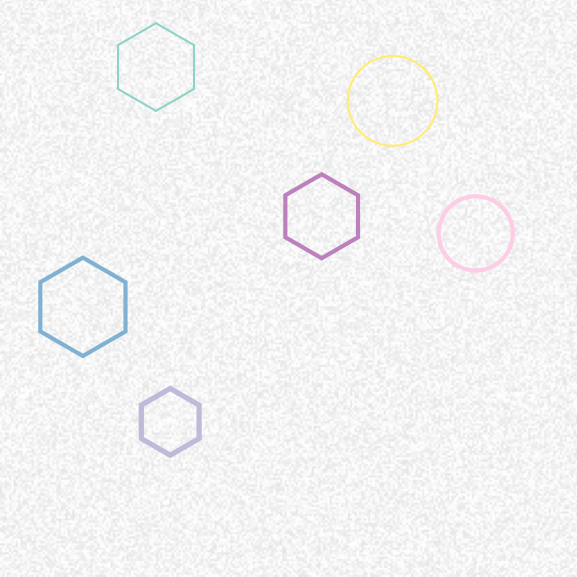[{"shape": "hexagon", "thickness": 1, "radius": 0.38, "center": [0.27, 0.883]}, {"shape": "hexagon", "thickness": 2.5, "radius": 0.29, "center": [0.295, 0.269]}, {"shape": "hexagon", "thickness": 2, "radius": 0.43, "center": [0.144, 0.468]}, {"shape": "circle", "thickness": 2, "radius": 0.32, "center": [0.824, 0.595]}, {"shape": "hexagon", "thickness": 2, "radius": 0.36, "center": [0.557, 0.625]}, {"shape": "circle", "thickness": 1, "radius": 0.39, "center": [0.68, 0.824]}]